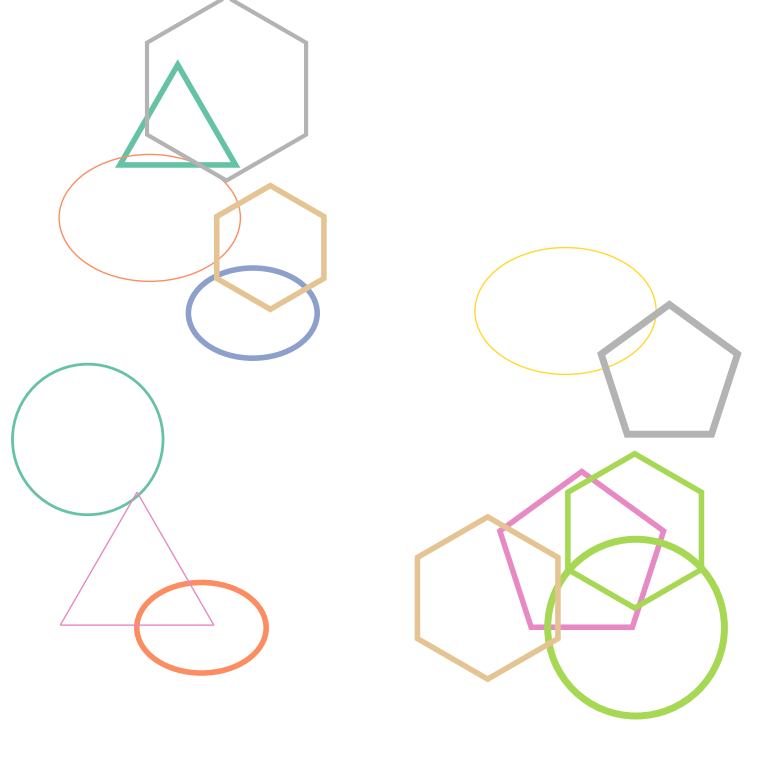[{"shape": "triangle", "thickness": 2, "radius": 0.43, "center": [0.231, 0.829]}, {"shape": "circle", "thickness": 1, "radius": 0.49, "center": [0.114, 0.429]}, {"shape": "oval", "thickness": 2, "radius": 0.42, "center": [0.262, 0.185]}, {"shape": "oval", "thickness": 0.5, "radius": 0.59, "center": [0.194, 0.717]}, {"shape": "oval", "thickness": 2, "radius": 0.42, "center": [0.328, 0.593]}, {"shape": "pentagon", "thickness": 2, "radius": 0.56, "center": [0.756, 0.276]}, {"shape": "triangle", "thickness": 0.5, "radius": 0.58, "center": [0.178, 0.246]}, {"shape": "hexagon", "thickness": 2, "radius": 0.5, "center": [0.824, 0.311]}, {"shape": "circle", "thickness": 2.5, "radius": 0.57, "center": [0.826, 0.185]}, {"shape": "oval", "thickness": 0.5, "radius": 0.59, "center": [0.734, 0.596]}, {"shape": "hexagon", "thickness": 2, "radius": 0.53, "center": [0.633, 0.223]}, {"shape": "hexagon", "thickness": 2, "radius": 0.4, "center": [0.351, 0.679]}, {"shape": "pentagon", "thickness": 2.5, "radius": 0.47, "center": [0.869, 0.511]}, {"shape": "hexagon", "thickness": 1.5, "radius": 0.6, "center": [0.294, 0.885]}]